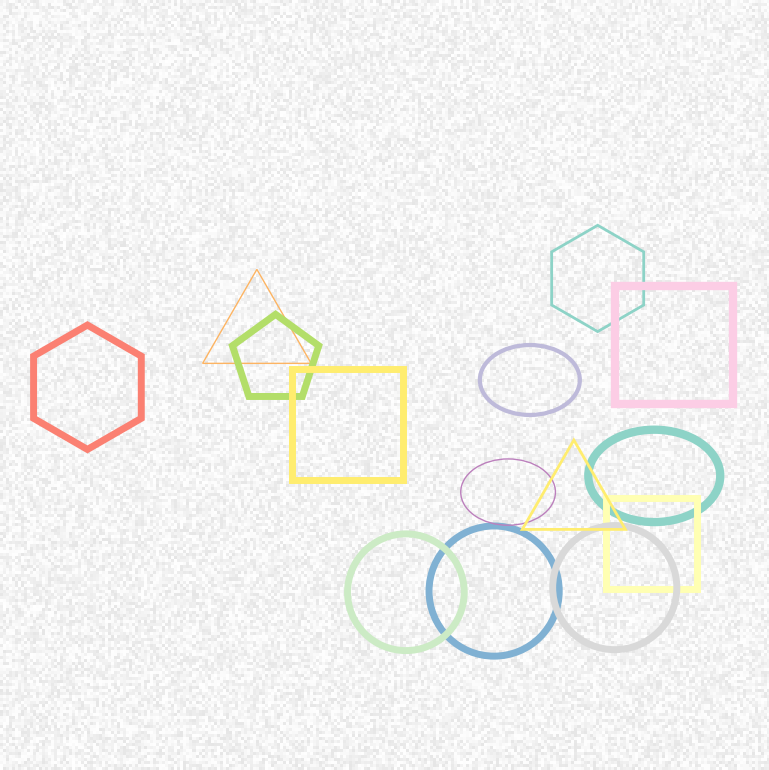[{"shape": "oval", "thickness": 3, "radius": 0.43, "center": [0.85, 0.382]}, {"shape": "hexagon", "thickness": 1, "radius": 0.35, "center": [0.776, 0.638]}, {"shape": "square", "thickness": 2.5, "radius": 0.3, "center": [0.846, 0.294]}, {"shape": "oval", "thickness": 1.5, "radius": 0.32, "center": [0.688, 0.507]}, {"shape": "hexagon", "thickness": 2.5, "radius": 0.4, "center": [0.114, 0.497]}, {"shape": "circle", "thickness": 2.5, "radius": 0.42, "center": [0.642, 0.232]}, {"shape": "triangle", "thickness": 0.5, "radius": 0.41, "center": [0.334, 0.569]}, {"shape": "pentagon", "thickness": 2.5, "radius": 0.29, "center": [0.358, 0.533]}, {"shape": "square", "thickness": 3, "radius": 0.38, "center": [0.875, 0.552]}, {"shape": "circle", "thickness": 2.5, "radius": 0.4, "center": [0.798, 0.237]}, {"shape": "oval", "thickness": 0.5, "radius": 0.31, "center": [0.66, 0.361]}, {"shape": "circle", "thickness": 2.5, "radius": 0.38, "center": [0.527, 0.231]}, {"shape": "triangle", "thickness": 1, "radius": 0.39, "center": [0.745, 0.351]}, {"shape": "square", "thickness": 2.5, "radius": 0.36, "center": [0.451, 0.448]}]